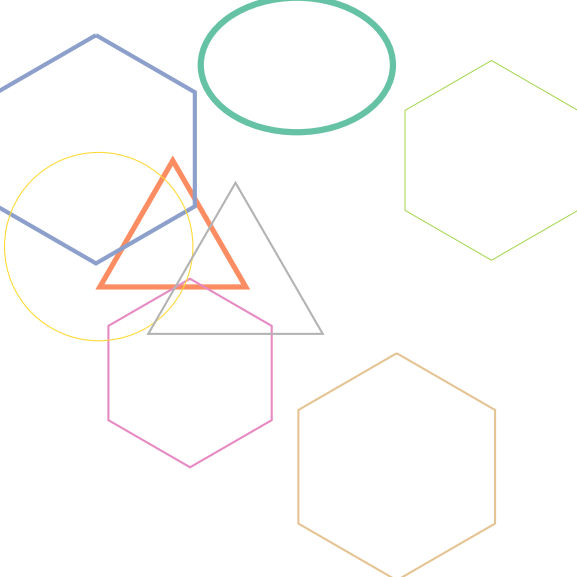[{"shape": "oval", "thickness": 3, "radius": 0.83, "center": [0.514, 0.887]}, {"shape": "triangle", "thickness": 2.5, "radius": 0.73, "center": [0.299, 0.575]}, {"shape": "hexagon", "thickness": 2, "radius": 0.99, "center": [0.166, 0.741]}, {"shape": "hexagon", "thickness": 1, "radius": 0.82, "center": [0.329, 0.353]}, {"shape": "hexagon", "thickness": 0.5, "radius": 0.86, "center": [0.851, 0.721]}, {"shape": "circle", "thickness": 0.5, "radius": 0.82, "center": [0.171, 0.572]}, {"shape": "hexagon", "thickness": 1, "radius": 0.98, "center": [0.687, 0.191]}, {"shape": "triangle", "thickness": 1, "radius": 0.87, "center": [0.408, 0.508]}]